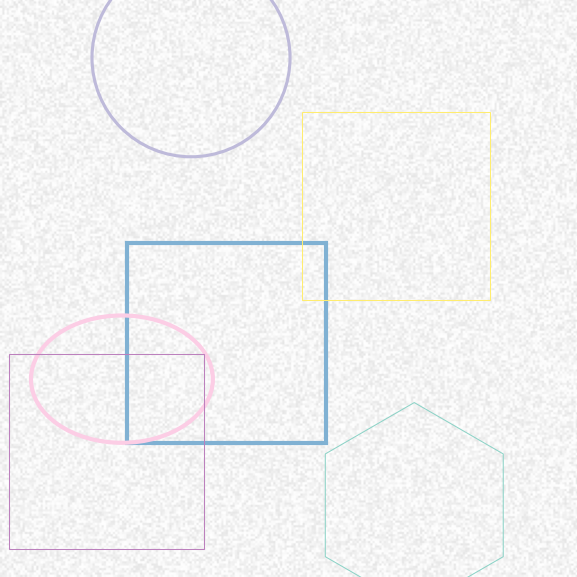[{"shape": "hexagon", "thickness": 0.5, "radius": 0.89, "center": [0.717, 0.124]}, {"shape": "circle", "thickness": 1.5, "radius": 0.86, "center": [0.331, 0.899]}, {"shape": "square", "thickness": 2, "radius": 0.86, "center": [0.392, 0.406]}, {"shape": "oval", "thickness": 2, "radius": 0.79, "center": [0.211, 0.343]}, {"shape": "square", "thickness": 0.5, "radius": 0.85, "center": [0.184, 0.217]}, {"shape": "square", "thickness": 0.5, "radius": 0.81, "center": [0.686, 0.643]}]